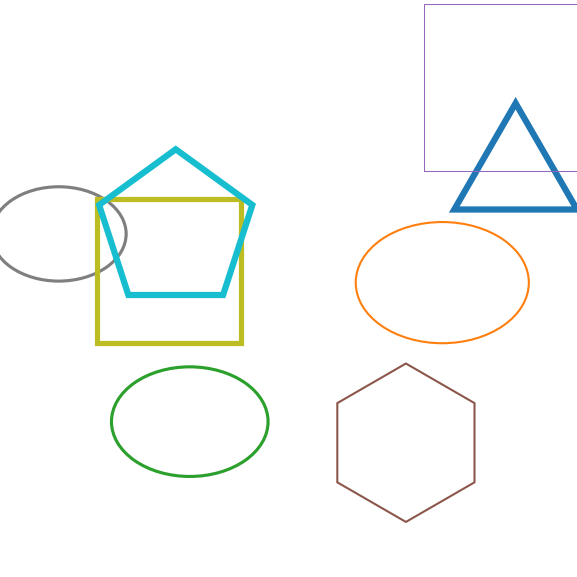[{"shape": "triangle", "thickness": 3, "radius": 0.61, "center": [0.893, 0.698]}, {"shape": "oval", "thickness": 1, "radius": 0.75, "center": [0.766, 0.51]}, {"shape": "oval", "thickness": 1.5, "radius": 0.68, "center": [0.329, 0.269]}, {"shape": "square", "thickness": 0.5, "radius": 0.72, "center": [0.879, 0.848]}, {"shape": "hexagon", "thickness": 1, "radius": 0.69, "center": [0.703, 0.233]}, {"shape": "oval", "thickness": 1.5, "radius": 0.58, "center": [0.102, 0.594]}, {"shape": "square", "thickness": 2.5, "radius": 0.62, "center": [0.293, 0.529]}, {"shape": "pentagon", "thickness": 3, "radius": 0.7, "center": [0.304, 0.601]}]